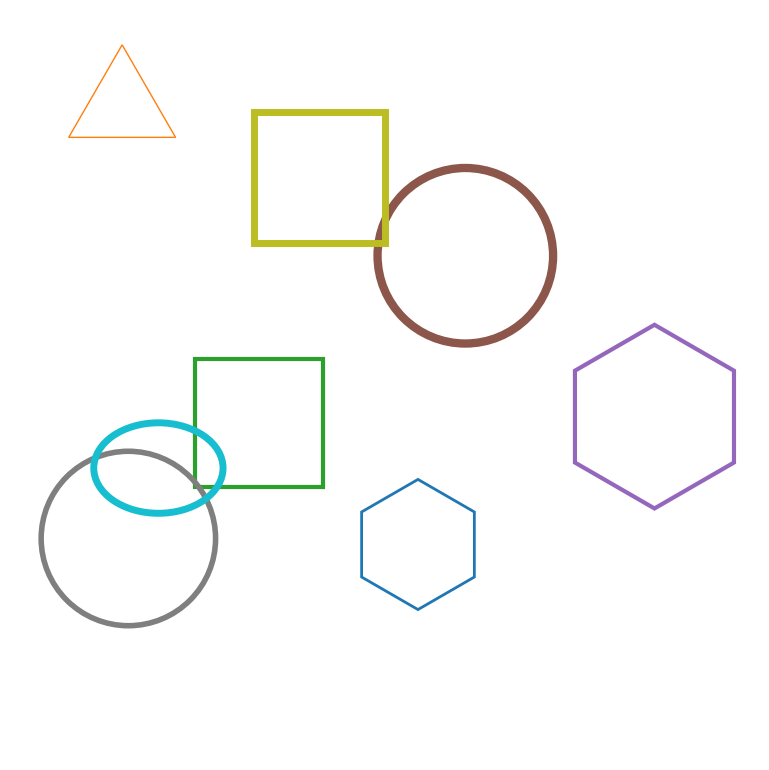[{"shape": "hexagon", "thickness": 1, "radius": 0.42, "center": [0.543, 0.293]}, {"shape": "triangle", "thickness": 0.5, "radius": 0.4, "center": [0.159, 0.862]}, {"shape": "square", "thickness": 1.5, "radius": 0.42, "center": [0.337, 0.451]}, {"shape": "hexagon", "thickness": 1.5, "radius": 0.6, "center": [0.85, 0.459]}, {"shape": "circle", "thickness": 3, "radius": 0.57, "center": [0.604, 0.668]}, {"shape": "circle", "thickness": 2, "radius": 0.57, "center": [0.167, 0.301]}, {"shape": "square", "thickness": 2.5, "radius": 0.43, "center": [0.415, 0.769]}, {"shape": "oval", "thickness": 2.5, "radius": 0.42, "center": [0.206, 0.392]}]